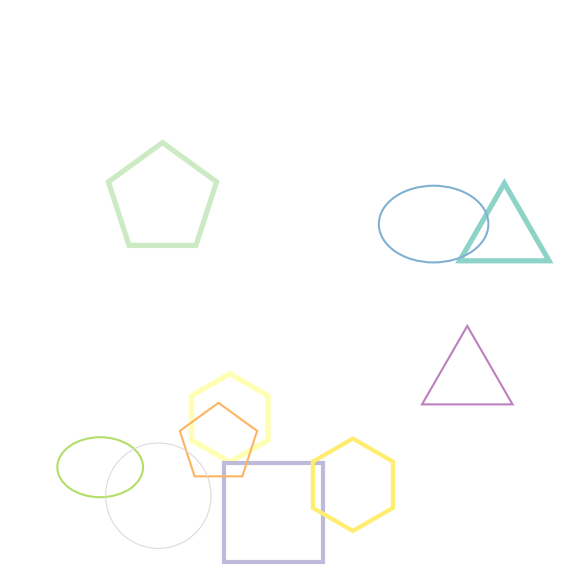[{"shape": "triangle", "thickness": 2.5, "radius": 0.45, "center": [0.873, 0.592]}, {"shape": "hexagon", "thickness": 2.5, "radius": 0.38, "center": [0.398, 0.275]}, {"shape": "square", "thickness": 2, "radius": 0.43, "center": [0.474, 0.112]}, {"shape": "oval", "thickness": 1, "radius": 0.47, "center": [0.751, 0.611]}, {"shape": "pentagon", "thickness": 1, "radius": 0.35, "center": [0.378, 0.231]}, {"shape": "oval", "thickness": 1, "radius": 0.37, "center": [0.173, 0.19]}, {"shape": "circle", "thickness": 0.5, "radius": 0.46, "center": [0.274, 0.141]}, {"shape": "triangle", "thickness": 1, "radius": 0.45, "center": [0.809, 0.344]}, {"shape": "pentagon", "thickness": 2.5, "radius": 0.49, "center": [0.281, 0.654]}, {"shape": "hexagon", "thickness": 2, "radius": 0.4, "center": [0.611, 0.16]}]